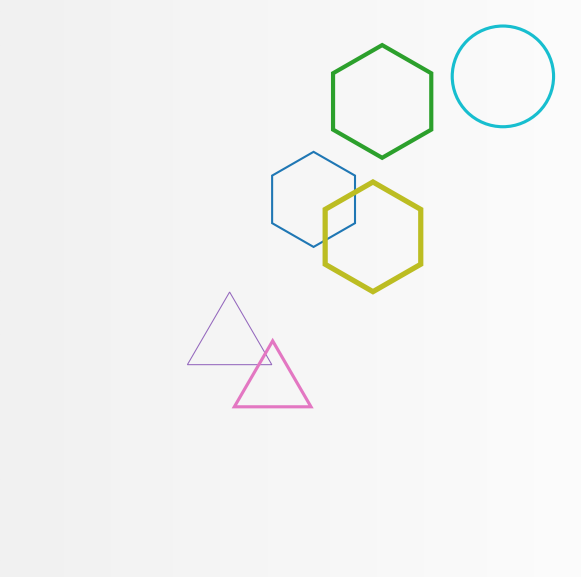[{"shape": "hexagon", "thickness": 1, "radius": 0.41, "center": [0.539, 0.654]}, {"shape": "hexagon", "thickness": 2, "radius": 0.49, "center": [0.657, 0.823]}, {"shape": "triangle", "thickness": 0.5, "radius": 0.42, "center": [0.395, 0.41]}, {"shape": "triangle", "thickness": 1.5, "radius": 0.38, "center": [0.469, 0.333]}, {"shape": "hexagon", "thickness": 2.5, "radius": 0.47, "center": [0.642, 0.589]}, {"shape": "circle", "thickness": 1.5, "radius": 0.44, "center": [0.865, 0.867]}]